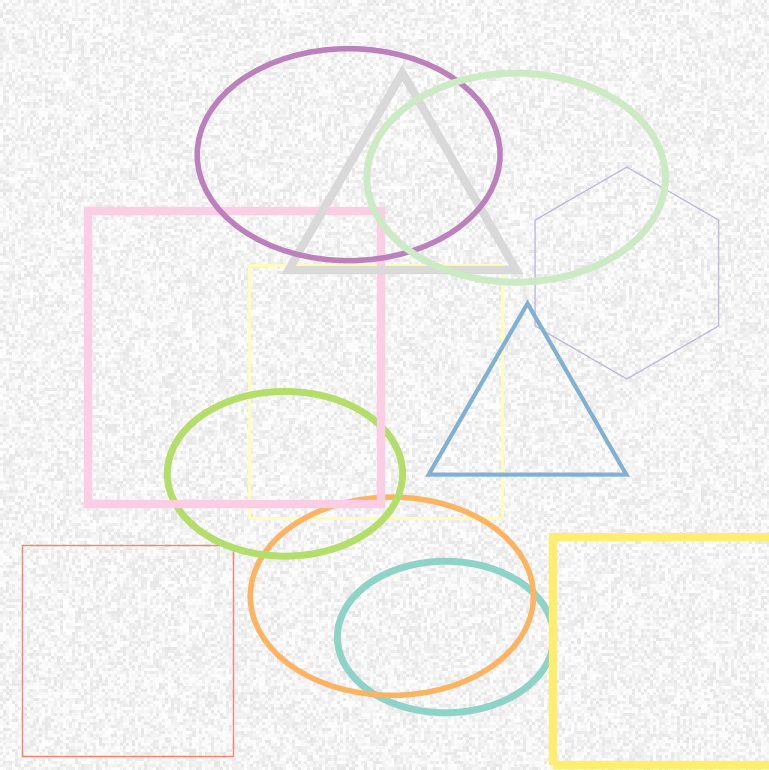[{"shape": "oval", "thickness": 2.5, "radius": 0.7, "center": [0.579, 0.173]}, {"shape": "square", "thickness": 1, "radius": 0.82, "center": [0.488, 0.492]}, {"shape": "hexagon", "thickness": 0.5, "radius": 0.69, "center": [0.814, 0.645]}, {"shape": "square", "thickness": 0.5, "radius": 0.68, "center": [0.166, 0.156]}, {"shape": "triangle", "thickness": 1.5, "radius": 0.74, "center": [0.685, 0.458]}, {"shape": "oval", "thickness": 2, "radius": 0.92, "center": [0.509, 0.226]}, {"shape": "oval", "thickness": 2.5, "radius": 0.76, "center": [0.37, 0.385]}, {"shape": "square", "thickness": 3, "radius": 0.95, "center": [0.304, 0.536]}, {"shape": "triangle", "thickness": 3, "radius": 0.85, "center": [0.523, 0.735]}, {"shape": "oval", "thickness": 2, "radius": 0.98, "center": [0.453, 0.799]}, {"shape": "oval", "thickness": 2.5, "radius": 0.97, "center": [0.67, 0.769]}, {"shape": "square", "thickness": 3, "radius": 0.74, "center": [0.867, 0.155]}]